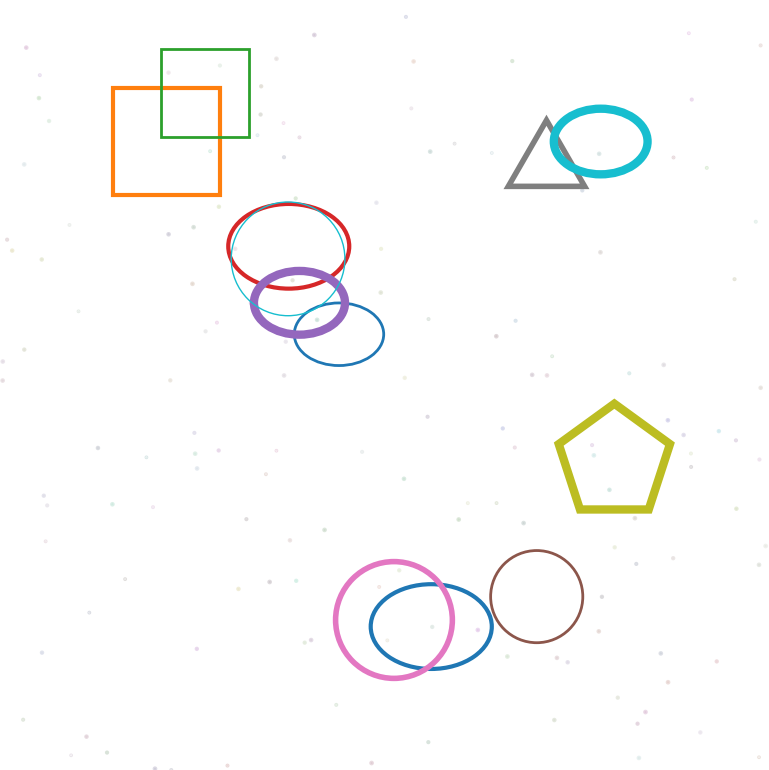[{"shape": "oval", "thickness": 1.5, "radius": 0.39, "center": [0.56, 0.186]}, {"shape": "oval", "thickness": 1, "radius": 0.29, "center": [0.44, 0.566]}, {"shape": "square", "thickness": 1.5, "radius": 0.35, "center": [0.217, 0.817]}, {"shape": "square", "thickness": 1, "radius": 0.29, "center": [0.266, 0.879]}, {"shape": "oval", "thickness": 1.5, "radius": 0.39, "center": [0.375, 0.68]}, {"shape": "oval", "thickness": 3, "radius": 0.3, "center": [0.389, 0.607]}, {"shape": "circle", "thickness": 1, "radius": 0.3, "center": [0.697, 0.225]}, {"shape": "circle", "thickness": 2, "radius": 0.38, "center": [0.512, 0.195]}, {"shape": "triangle", "thickness": 2, "radius": 0.29, "center": [0.71, 0.787]}, {"shape": "pentagon", "thickness": 3, "radius": 0.38, "center": [0.798, 0.4]}, {"shape": "circle", "thickness": 0.5, "radius": 0.37, "center": [0.374, 0.664]}, {"shape": "oval", "thickness": 3, "radius": 0.3, "center": [0.78, 0.816]}]